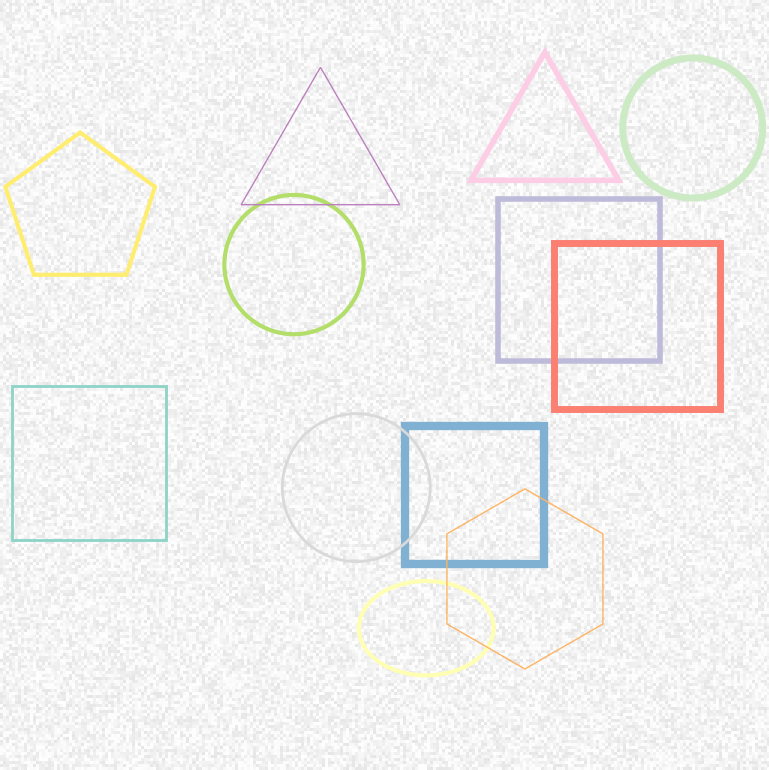[{"shape": "square", "thickness": 1, "radius": 0.5, "center": [0.116, 0.399]}, {"shape": "oval", "thickness": 1.5, "radius": 0.44, "center": [0.553, 0.184]}, {"shape": "square", "thickness": 2, "radius": 0.53, "center": [0.752, 0.636]}, {"shape": "square", "thickness": 2.5, "radius": 0.54, "center": [0.827, 0.576]}, {"shape": "square", "thickness": 3, "radius": 0.45, "center": [0.616, 0.357]}, {"shape": "hexagon", "thickness": 0.5, "radius": 0.58, "center": [0.682, 0.248]}, {"shape": "circle", "thickness": 1.5, "radius": 0.45, "center": [0.382, 0.656]}, {"shape": "triangle", "thickness": 2, "radius": 0.55, "center": [0.708, 0.821]}, {"shape": "circle", "thickness": 1, "radius": 0.48, "center": [0.463, 0.367]}, {"shape": "triangle", "thickness": 0.5, "radius": 0.59, "center": [0.416, 0.794]}, {"shape": "circle", "thickness": 2.5, "radius": 0.45, "center": [0.9, 0.834]}, {"shape": "pentagon", "thickness": 1.5, "radius": 0.51, "center": [0.104, 0.726]}]